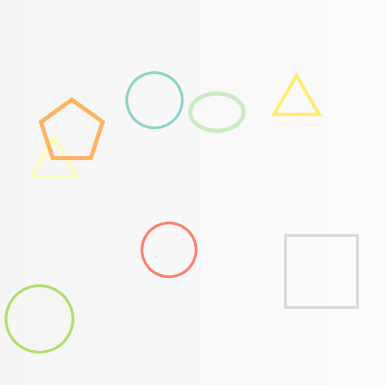[{"shape": "circle", "thickness": 2, "radius": 0.36, "center": [0.399, 0.74]}, {"shape": "triangle", "thickness": 2, "radius": 0.34, "center": [0.14, 0.575]}, {"shape": "circle", "thickness": 2, "radius": 0.35, "center": [0.436, 0.351]}, {"shape": "pentagon", "thickness": 3, "radius": 0.42, "center": [0.185, 0.657]}, {"shape": "circle", "thickness": 2, "radius": 0.43, "center": [0.102, 0.171]}, {"shape": "square", "thickness": 2, "radius": 0.46, "center": [0.828, 0.296]}, {"shape": "oval", "thickness": 3, "radius": 0.35, "center": [0.56, 0.709]}, {"shape": "triangle", "thickness": 2.5, "radius": 0.34, "center": [0.765, 0.736]}]